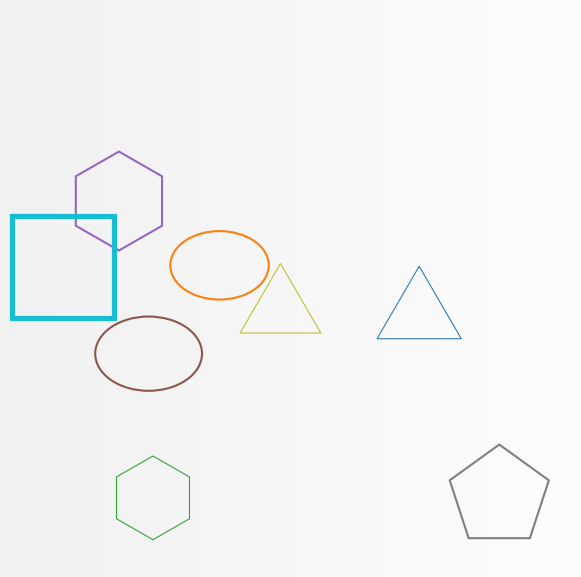[{"shape": "triangle", "thickness": 0.5, "radius": 0.42, "center": [0.721, 0.454]}, {"shape": "oval", "thickness": 1, "radius": 0.42, "center": [0.378, 0.54]}, {"shape": "hexagon", "thickness": 0.5, "radius": 0.36, "center": [0.263, 0.137]}, {"shape": "hexagon", "thickness": 1, "radius": 0.43, "center": [0.205, 0.651]}, {"shape": "oval", "thickness": 1, "radius": 0.46, "center": [0.256, 0.387]}, {"shape": "pentagon", "thickness": 1, "radius": 0.45, "center": [0.859, 0.14]}, {"shape": "triangle", "thickness": 0.5, "radius": 0.4, "center": [0.483, 0.463]}, {"shape": "square", "thickness": 2.5, "radius": 0.44, "center": [0.108, 0.537]}]